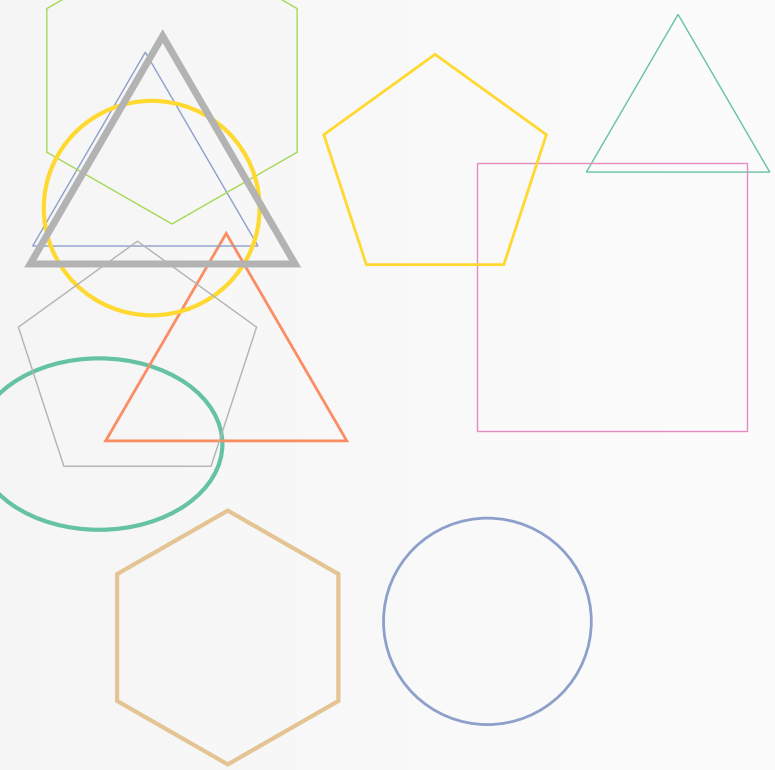[{"shape": "oval", "thickness": 1.5, "radius": 0.8, "center": [0.128, 0.423]}, {"shape": "triangle", "thickness": 0.5, "radius": 0.68, "center": [0.875, 0.845]}, {"shape": "triangle", "thickness": 1, "radius": 0.9, "center": [0.292, 0.517]}, {"shape": "circle", "thickness": 1, "radius": 0.67, "center": [0.629, 0.193]}, {"shape": "triangle", "thickness": 0.5, "radius": 0.84, "center": [0.188, 0.764]}, {"shape": "square", "thickness": 0.5, "radius": 0.87, "center": [0.789, 0.614]}, {"shape": "hexagon", "thickness": 0.5, "radius": 0.93, "center": [0.222, 0.896]}, {"shape": "pentagon", "thickness": 1, "radius": 0.75, "center": [0.561, 0.778]}, {"shape": "circle", "thickness": 1.5, "radius": 0.7, "center": [0.196, 0.73]}, {"shape": "hexagon", "thickness": 1.5, "radius": 0.82, "center": [0.294, 0.172]}, {"shape": "triangle", "thickness": 2.5, "radius": 0.99, "center": [0.21, 0.756]}, {"shape": "pentagon", "thickness": 0.5, "radius": 0.81, "center": [0.177, 0.525]}]